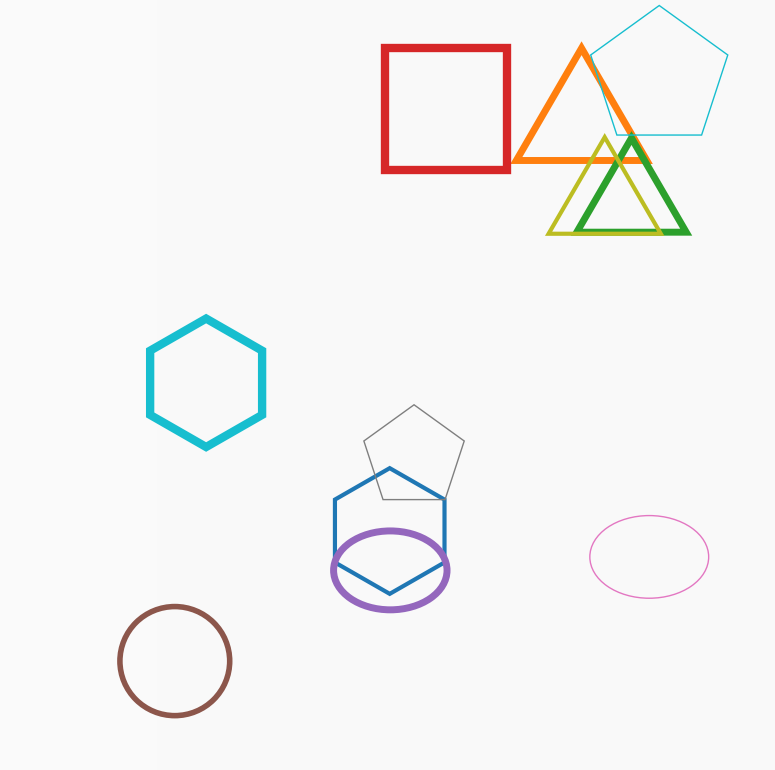[{"shape": "hexagon", "thickness": 1.5, "radius": 0.41, "center": [0.503, 0.31]}, {"shape": "triangle", "thickness": 2.5, "radius": 0.49, "center": [0.75, 0.84]}, {"shape": "triangle", "thickness": 2.5, "radius": 0.41, "center": [0.815, 0.739]}, {"shape": "square", "thickness": 3, "radius": 0.39, "center": [0.575, 0.858]}, {"shape": "oval", "thickness": 2.5, "radius": 0.37, "center": [0.504, 0.259]}, {"shape": "circle", "thickness": 2, "radius": 0.35, "center": [0.226, 0.141]}, {"shape": "oval", "thickness": 0.5, "radius": 0.38, "center": [0.838, 0.277]}, {"shape": "pentagon", "thickness": 0.5, "radius": 0.34, "center": [0.534, 0.406]}, {"shape": "triangle", "thickness": 1.5, "radius": 0.42, "center": [0.78, 0.738]}, {"shape": "pentagon", "thickness": 0.5, "radius": 0.46, "center": [0.851, 0.9]}, {"shape": "hexagon", "thickness": 3, "radius": 0.42, "center": [0.266, 0.503]}]